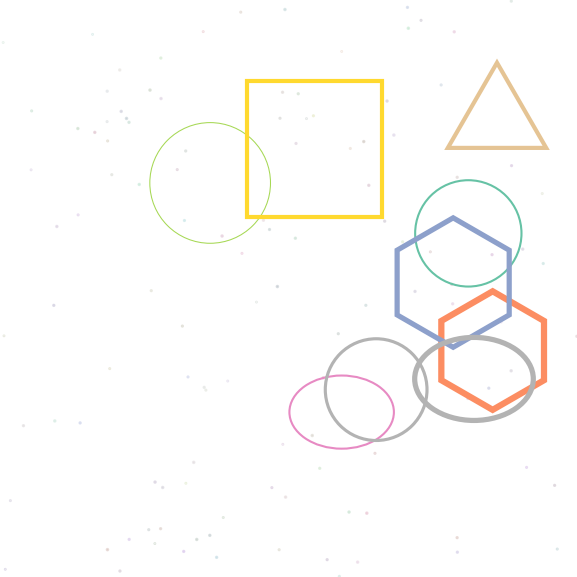[{"shape": "circle", "thickness": 1, "radius": 0.46, "center": [0.811, 0.595]}, {"shape": "hexagon", "thickness": 3, "radius": 0.51, "center": [0.853, 0.392]}, {"shape": "hexagon", "thickness": 2.5, "radius": 0.56, "center": [0.785, 0.51]}, {"shape": "oval", "thickness": 1, "radius": 0.45, "center": [0.592, 0.286]}, {"shape": "circle", "thickness": 0.5, "radius": 0.52, "center": [0.364, 0.682]}, {"shape": "square", "thickness": 2, "radius": 0.59, "center": [0.544, 0.741]}, {"shape": "triangle", "thickness": 2, "radius": 0.49, "center": [0.861, 0.792]}, {"shape": "oval", "thickness": 2.5, "radius": 0.51, "center": [0.821, 0.343]}, {"shape": "circle", "thickness": 1.5, "radius": 0.44, "center": [0.651, 0.324]}]